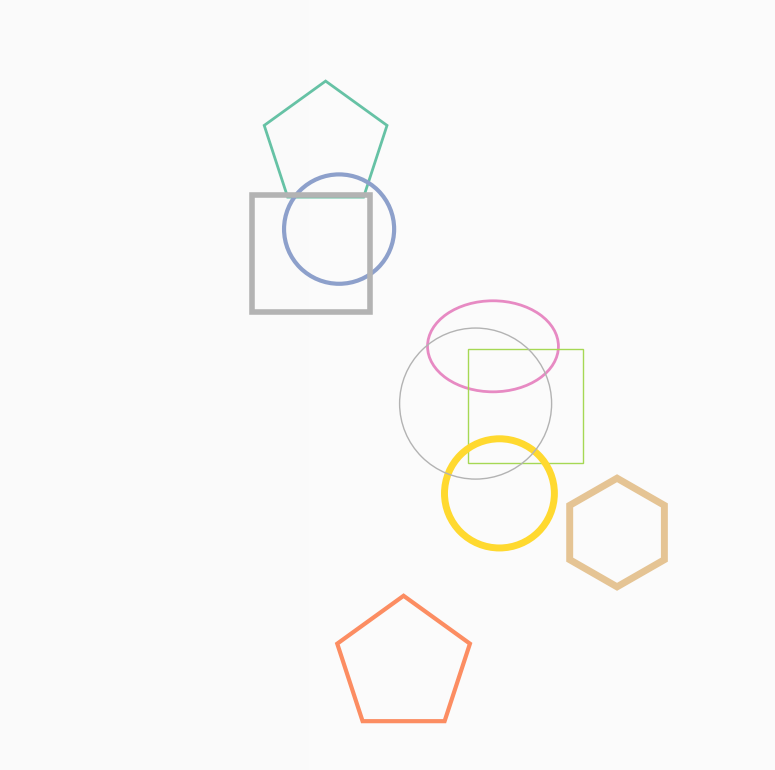[{"shape": "pentagon", "thickness": 1, "radius": 0.42, "center": [0.42, 0.811]}, {"shape": "pentagon", "thickness": 1.5, "radius": 0.45, "center": [0.521, 0.136]}, {"shape": "circle", "thickness": 1.5, "radius": 0.36, "center": [0.438, 0.702]}, {"shape": "oval", "thickness": 1, "radius": 0.42, "center": [0.636, 0.55]}, {"shape": "square", "thickness": 0.5, "radius": 0.37, "center": [0.678, 0.473]}, {"shape": "circle", "thickness": 2.5, "radius": 0.35, "center": [0.644, 0.359]}, {"shape": "hexagon", "thickness": 2.5, "radius": 0.35, "center": [0.796, 0.308]}, {"shape": "square", "thickness": 2, "radius": 0.38, "center": [0.401, 0.671]}, {"shape": "circle", "thickness": 0.5, "radius": 0.49, "center": [0.614, 0.476]}]